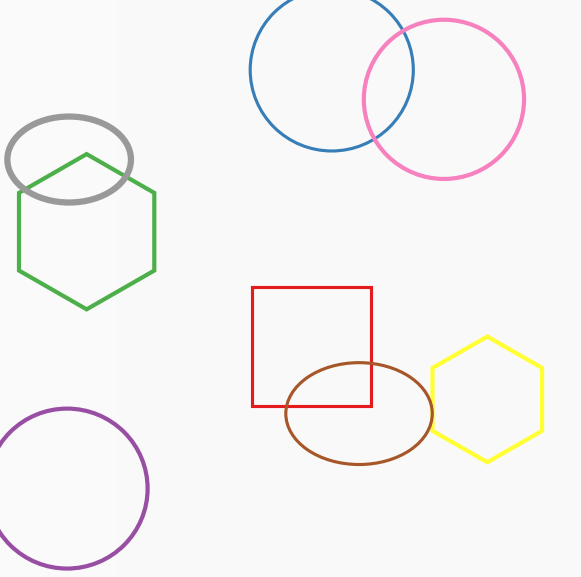[{"shape": "square", "thickness": 1.5, "radius": 0.51, "center": [0.536, 0.399]}, {"shape": "circle", "thickness": 1.5, "radius": 0.7, "center": [0.571, 0.878]}, {"shape": "hexagon", "thickness": 2, "radius": 0.67, "center": [0.149, 0.598]}, {"shape": "circle", "thickness": 2, "radius": 0.69, "center": [0.115, 0.153]}, {"shape": "hexagon", "thickness": 2, "radius": 0.54, "center": [0.838, 0.308]}, {"shape": "oval", "thickness": 1.5, "radius": 0.63, "center": [0.618, 0.283]}, {"shape": "circle", "thickness": 2, "radius": 0.69, "center": [0.764, 0.827]}, {"shape": "oval", "thickness": 3, "radius": 0.53, "center": [0.119, 0.723]}]